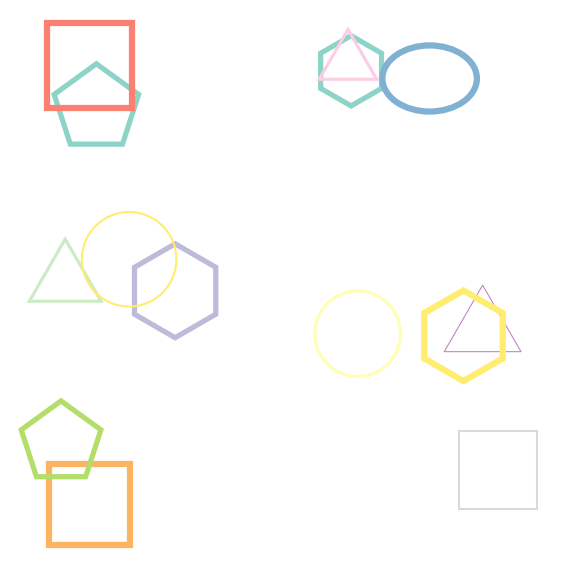[{"shape": "hexagon", "thickness": 2.5, "radius": 0.3, "center": [0.608, 0.877]}, {"shape": "pentagon", "thickness": 2.5, "radius": 0.38, "center": [0.167, 0.812]}, {"shape": "circle", "thickness": 1.5, "radius": 0.37, "center": [0.619, 0.421]}, {"shape": "hexagon", "thickness": 2.5, "radius": 0.41, "center": [0.303, 0.496]}, {"shape": "square", "thickness": 3, "radius": 0.37, "center": [0.155, 0.886]}, {"shape": "oval", "thickness": 3, "radius": 0.41, "center": [0.744, 0.863]}, {"shape": "square", "thickness": 3, "radius": 0.35, "center": [0.155, 0.126]}, {"shape": "pentagon", "thickness": 2.5, "radius": 0.36, "center": [0.106, 0.232]}, {"shape": "triangle", "thickness": 1.5, "radius": 0.29, "center": [0.603, 0.891]}, {"shape": "square", "thickness": 1, "radius": 0.34, "center": [0.863, 0.185]}, {"shape": "triangle", "thickness": 0.5, "radius": 0.38, "center": [0.836, 0.429]}, {"shape": "triangle", "thickness": 1.5, "radius": 0.36, "center": [0.113, 0.513]}, {"shape": "circle", "thickness": 1, "radius": 0.41, "center": [0.224, 0.55]}, {"shape": "hexagon", "thickness": 3, "radius": 0.39, "center": [0.803, 0.418]}]